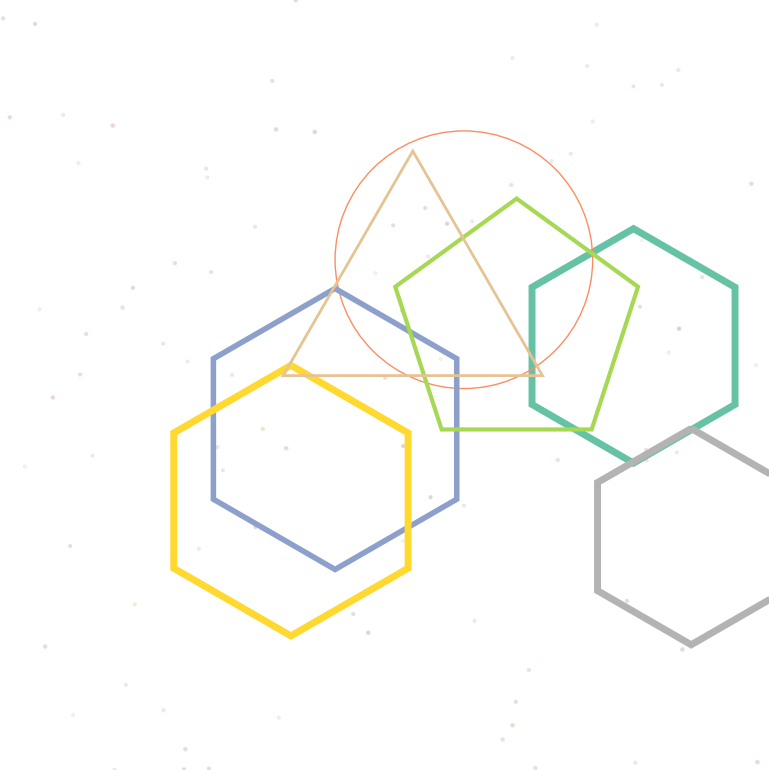[{"shape": "hexagon", "thickness": 2.5, "radius": 0.76, "center": [0.823, 0.551]}, {"shape": "circle", "thickness": 0.5, "radius": 0.84, "center": [0.602, 0.663]}, {"shape": "hexagon", "thickness": 2, "radius": 0.91, "center": [0.435, 0.443]}, {"shape": "pentagon", "thickness": 1.5, "radius": 0.83, "center": [0.671, 0.576]}, {"shape": "hexagon", "thickness": 2.5, "radius": 0.88, "center": [0.378, 0.35]}, {"shape": "triangle", "thickness": 1, "radius": 0.97, "center": [0.536, 0.609]}, {"shape": "hexagon", "thickness": 2.5, "radius": 0.7, "center": [0.898, 0.303]}]